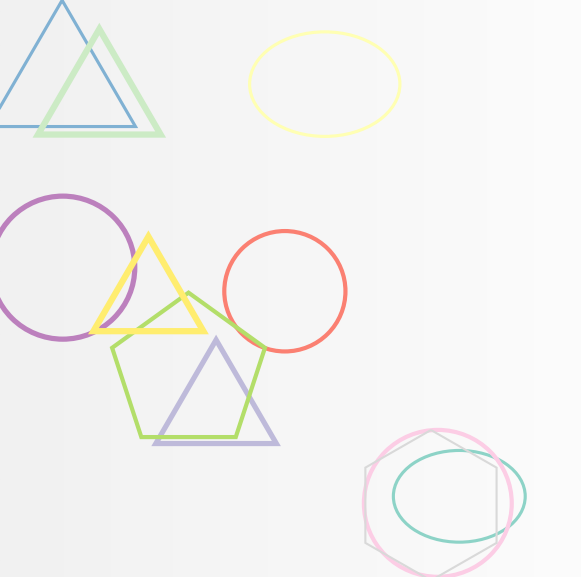[{"shape": "oval", "thickness": 1.5, "radius": 0.57, "center": [0.79, 0.14]}, {"shape": "oval", "thickness": 1.5, "radius": 0.65, "center": [0.559, 0.853]}, {"shape": "triangle", "thickness": 2.5, "radius": 0.6, "center": [0.372, 0.291]}, {"shape": "circle", "thickness": 2, "radius": 0.52, "center": [0.49, 0.495]}, {"shape": "triangle", "thickness": 1.5, "radius": 0.73, "center": [0.107, 0.853]}, {"shape": "pentagon", "thickness": 2, "radius": 0.69, "center": [0.324, 0.354]}, {"shape": "circle", "thickness": 2, "radius": 0.64, "center": [0.753, 0.128]}, {"shape": "hexagon", "thickness": 1, "radius": 0.65, "center": [0.741, 0.124]}, {"shape": "circle", "thickness": 2.5, "radius": 0.62, "center": [0.108, 0.536]}, {"shape": "triangle", "thickness": 3, "radius": 0.61, "center": [0.171, 0.827]}, {"shape": "triangle", "thickness": 3, "radius": 0.55, "center": [0.255, 0.48]}]